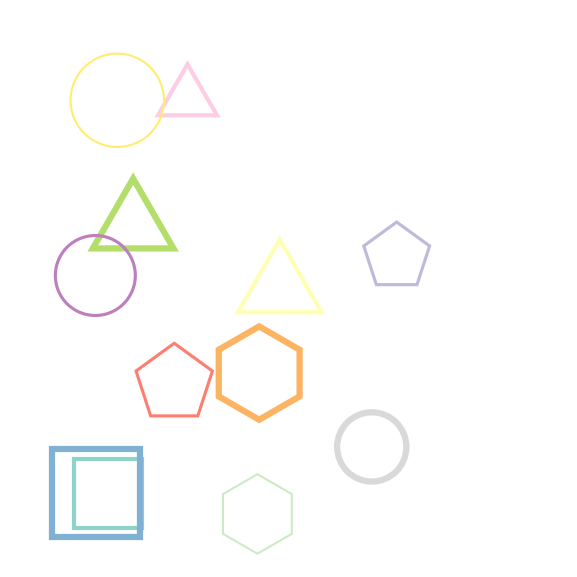[{"shape": "square", "thickness": 2, "radius": 0.3, "center": [0.187, 0.145]}, {"shape": "triangle", "thickness": 2, "radius": 0.42, "center": [0.484, 0.5]}, {"shape": "pentagon", "thickness": 1.5, "radius": 0.3, "center": [0.687, 0.555]}, {"shape": "pentagon", "thickness": 1.5, "radius": 0.35, "center": [0.302, 0.335]}, {"shape": "square", "thickness": 3, "radius": 0.38, "center": [0.167, 0.146]}, {"shape": "hexagon", "thickness": 3, "radius": 0.4, "center": [0.449, 0.353]}, {"shape": "triangle", "thickness": 3, "radius": 0.4, "center": [0.231, 0.609]}, {"shape": "triangle", "thickness": 2, "radius": 0.29, "center": [0.325, 0.829]}, {"shape": "circle", "thickness": 3, "radius": 0.3, "center": [0.644, 0.225]}, {"shape": "circle", "thickness": 1.5, "radius": 0.35, "center": [0.165, 0.522]}, {"shape": "hexagon", "thickness": 1, "radius": 0.34, "center": [0.446, 0.109]}, {"shape": "circle", "thickness": 1, "radius": 0.4, "center": [0.203, 0.825]}]